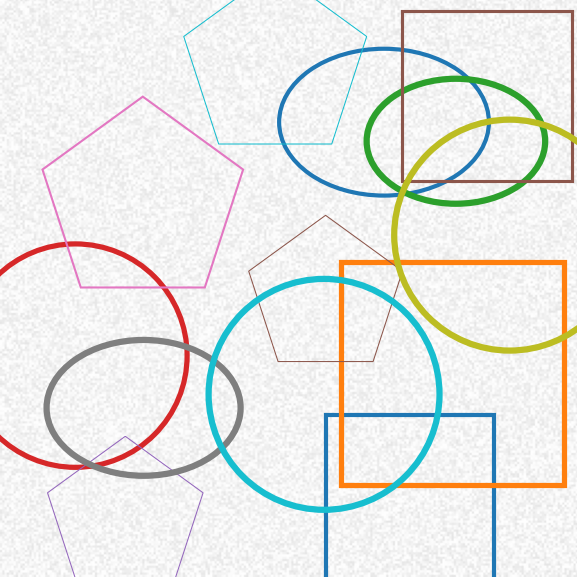[{"shape": "square", "thickness": 2, "radius": 0.73, "center": [0.71, 0.135]}, {"shape": "oval", "thickness": 2, "radius": 0.91, "center": [0.665, 0.788]}, {"shape": "square", "thickness": 2.5, "radius": 0.97, "center": [0.784, 0.353]}, {"shape": "oval", "thickness": 3, "radius": 0.77, "center": [0.789, 0.755]}, {"shape": "circle", "thickness": 2.5, "radius": 0.97, "center": [0.131, 0.383]}, {"shape": "pentagon", "thickness": 0.5, "radius": 0.71, "center": [0.217, 0.102]}, {"shape": "square", "thickness": 1.5, "radius": 0.74, "center": [0.843, 0.833]}, {"shape": "pentagon", "thickness": 0.5, "radius": 0.7, "center": [0.564, 0.486]}, {"shape": "pentagon", "thickness": 1, "radius": 0.91, "center": [0.247, 0.649]}, {"shape": "oval", "thickness": 3, "radius": 0.84, "center": [0.249, 0.293]}, {"shape": "circle", "thickness": 3, "radius": 1.0, "center": [0.883, 0.592]}, {"shape": "circle", "thickness": 3, "radius": 1.0, "center": [0.561, 0.316]}, {"shape": "pentagon", "thickness": 0.5, "radius": 0.83, "center": [0.477, 0.884]}]